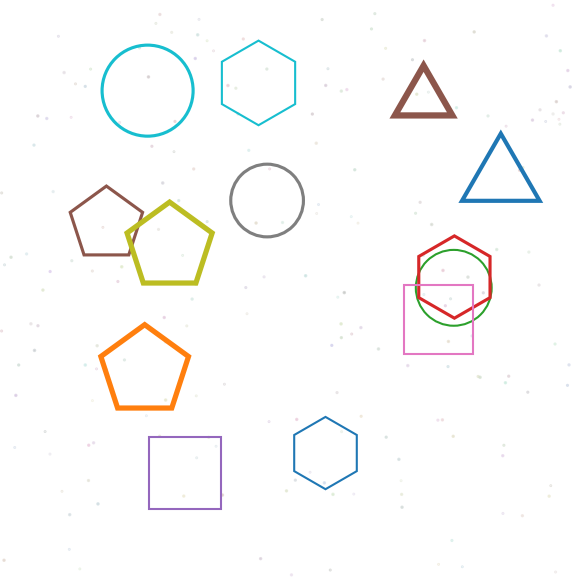[{"shape": "triangle", "thickness": 2, "radius": 0.39, "center": [0.867, 0.69]}, {"shape": "hexagon", "thickness": 1, "radius": 0.31, "center": [0.564, 0.215]}, {"shape": "pentagon", "thickness": 2.5, "radius": 0.4, "center": [0.251, 0.357]}, {"shape": "circle", "thickness": 1, "radius": 0.33, "center": [0.786, 0.501]}, {"shape": "hexagon", "thickness": 1.5, "radius": 0.36, "center": [0.787, 0.519]}, {"shape": "square", "thickness": 1, "radius": 0.31, "center": [0.32, 0.18]}, {"shape": "pentagon", "thickness": 1.5, "radius": 0.33, "center": [0.184, 0.611]}, {"shape": "triangle", "thickness": 3, "radius": 0.29, "center": [0.734, 0.828]}, {"shape": "square", "thickness": 1, "radius": 0.3, "center": [0.76, 0.445]}, {"shape": "circle", "thickness": 1.5, "radius": 0.31, "center": [0.463, 0.652]}, {"shape": "pentagon", "thickness": 2.5, "radius": 0.39, "center": [0.294, 0.572]}, {"shape": "circle", "thickness": 1.5, "radius": 0.39, "center": [0.256, 0.842]}, {"shape": "hexagon", "thickness": 1, "radius": 0.37, "center": [0.448, 0.856]}]